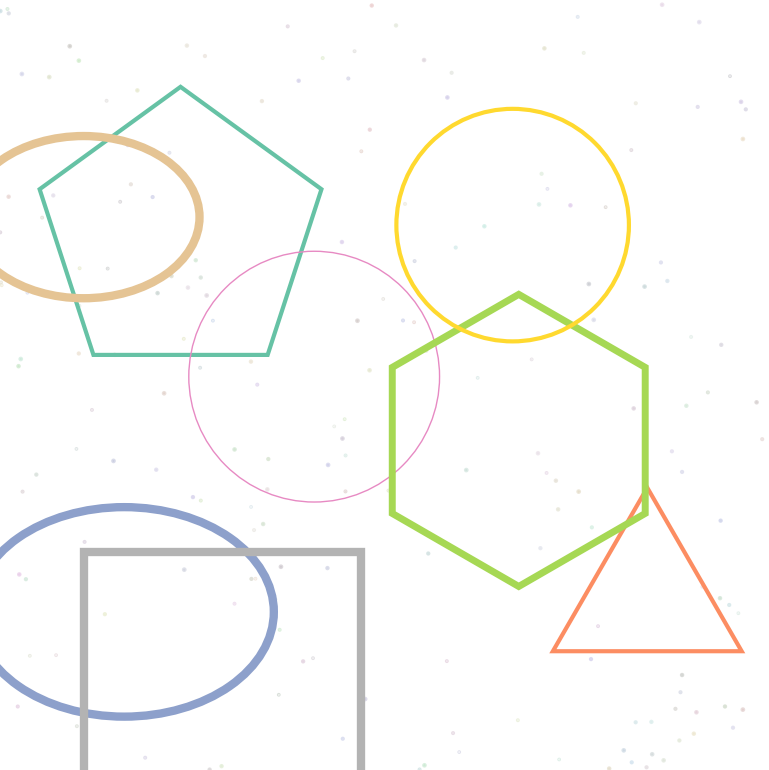[{"shape": "pentagon", "thickness": 1.5, "radius": 0.96, "center": [0.234, 0.695]}, {"shape": "triangle", "thickness": 1.5, "radius": 0.71, "center": [0.841, 0.225]}, {"shape": "oval", "thickness": 3, "radius": 0.97, "center": [0.161, 0.205]}, {"shape": "circle", "thickness": 0.5, "radius": 0.81, "center": [0.408, 0.511]}, {"shape": "hexagon", "thickness": 2.5, "radius": 0.95, "center": [0.674, 0.428]}, {"shape": "circle", "thickness": 1.5, "radius": 0.76, "center": [0.666, 0.708]}, {"shape": "oval", "thickness": 3, "radius": 0.75, "center": [0.109, 0.718]}, {"shape": "square", "thickness": 3, "radius": 0.9, "center": [0.289, 0.103]}]